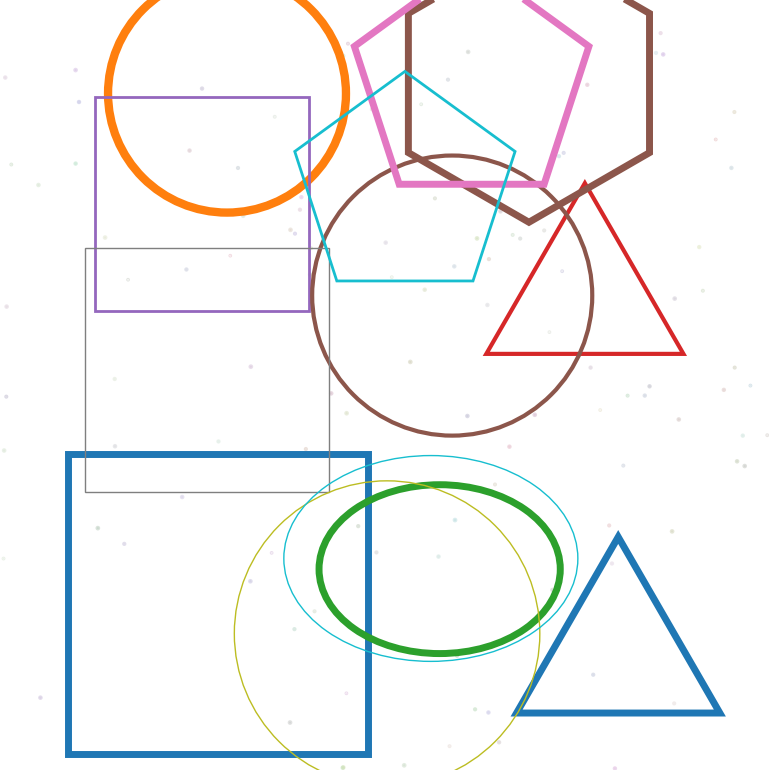[{"shape": "triangle", "thickness": 2.5, "radius": 0.76, "center": [0.803, 0.15]}, {"shape": "square", "thickness": 2.5, "radius": 0.97, "center": [0.283, 0.216]}, {"shape": "circle", "thickness": 3, "radius": 0.77, "center": [0.295, 0.878]}, {"shape": "oval", "thickness": 2.5, "radius": 0.78, "center": [0.571, 0.261]}, {"shape": "triangle", "thickness": 1.5, "radius": 0.74, "center": [0.76, 0.614]}, {"shape": "square", "thickness": 1, "radius": 0.7, "center": [0.263, 0.735]}, {"shape": "circle", "thickness": 1.5, "radius": 0.91, "center": [0.587, 0.616]}, {"shape": "hexagon", "thickness": 2.5, "radius": 0.9, "center": [0.687, 0.892]}, {"shape": "pentagon", "thickness": 2.5, "radius": 0.8, "center": [0.613, 0.89]}, {"shape": "square", "thickness": 0.5, "radius": 0.79, "center": [0.268, 0.519]}, {"shape": "circle", "thickness": 0.5, "radius": 0.99, "center": [0.503, 0.177]}, {"shape": "pentagon", "thickness": 1, "radius": 0.75, "center": [0.526, 0.757]}, {"shape": "oval", "thickness": 0.5, "radius": 0.95, "center": [0.56, 0.275]}]